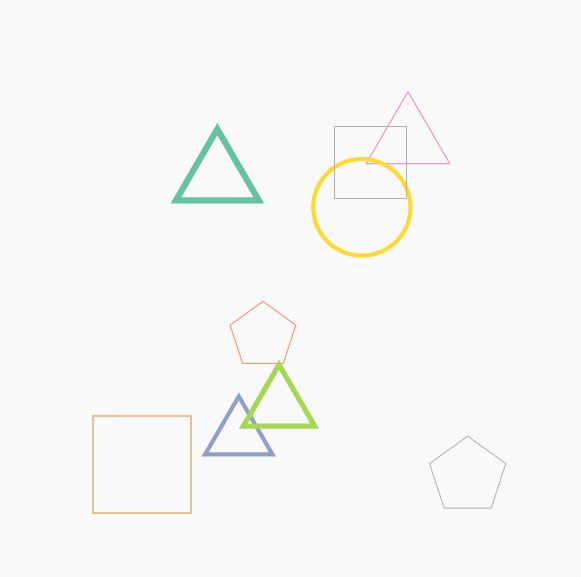[{"shape": "triangle", "thickness": 3, "radius": 0.41, "center": [0.374, 0.693]}, {"shape": "pentagon", "thickness": 0.5, "radius": 0.3, "center": [0.452, 0.418]}, {"shape": "triangle", "thickness": 2, "radius": 0.33, "center": [0.411, 0.246]}, {"shape": "triangle", "thickness": 0.5, "radius": 0.42, "center": [0.702, 0.757]}, {"shape": "triangle", "thickness": 2.5, "radius": 0.35, "center": [0.48, 0.297]}, {"shape": "circle", "thickness": 2, "radius": 0.42, "center": [0.623, 0.64]}, {"shape": "square", "thickness": 1, "radius": 0.42, "center": [0.244, 0.195]}, {"shape": "square", "thickness": 0.5, "radius": 0.31, "center": [0.636, 0.719]}, {"shape": "pentagon", "thickness": 0.5, "radius": 0.34, "center": [0.805, 0.175]}]